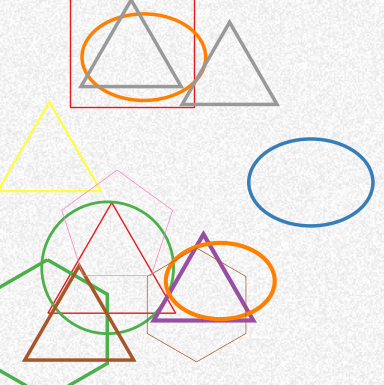[{"shape": "triangle", "thickness": 1, "radius": 0.96, "center": [0.29, 0.282]}, {"shape": "square", "thickness": 1, "radius": 0.8, "center": [0.342, 0.882]}, {"shape": "oval", "thickness": 2.5, "radius": 0.81, "center": [0.807, 0.526]}, {"shape": "hexagon", "thickness": 2.5, "radius": 0.9, "center": [0.123, 0.146]}, {"shape": "circle", "thickness": 2, "radius": 0.86, "center": [0.28, 0.305]}, {"shape": "triangle", "thickness": 3, "radius": 0.75, "center": [0.528, 0.242]}, {"shape": "oval", "thickness": 2.5, "radius": 0.8, "center": [0.374, 0.851]}, {"shape": "oval", "thickness": 3, "radius": 0.71, "center": [0.572, 0.27]}, {"shape": "triangle", "thickness": 1.5, "radius": 0.77, "center": [0.128, 0.581]}, {"shape": "triangle", "thickness": 2.5, "radius": 0.82, "center": [0.206, 0.146]}, {"shape": "hexagon", "thickness": 0.5, "radius": 0.74, "center": [0.511, 0.208]}, {"shape": "pentagon", "thickness": 0.5, "radius": 0.76, "center": [0.304, 0.407]}, {"shape": "triangle", "thickness": 2.5, "radius": 0.71, "center": [0.596, 0.8]}, {"shape": "triangle", "thickness": 2.5, "radius": 0.75, "center": [0.34, 0.85]}]